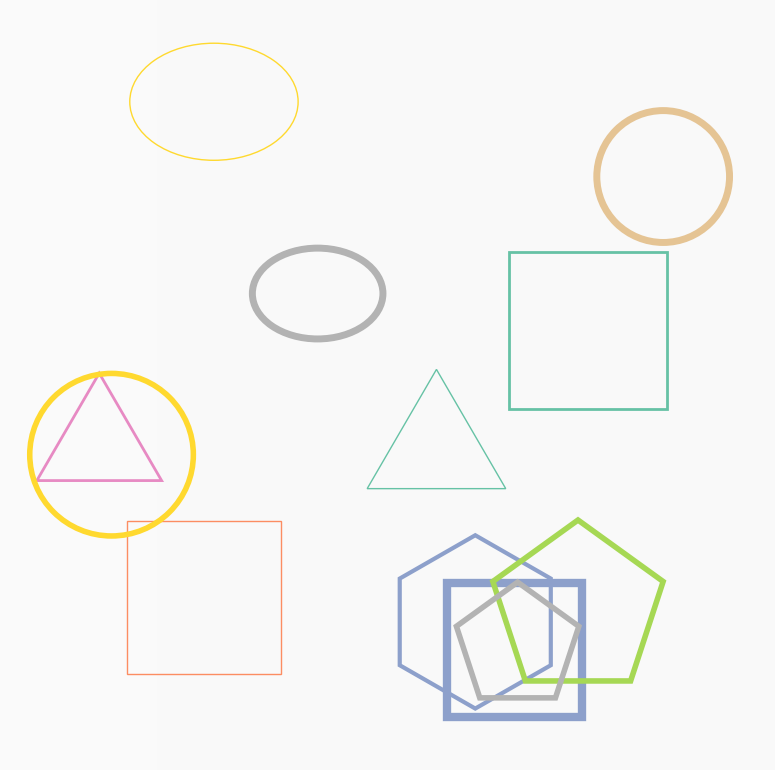[{"shape": "triangle", "thickness": 0.5, "radius": 0.52, "center": [0.563, 0.417]}, {"shape": "square", "thickness": 1, "radius": 0.51, "center": [0.759, 0.571]}, {"shape": "square", "thickness": 0.5, "radius": 0.5, "center": [0.264, 0.225]}, {"shape": "square", "thickness": 3, "radius": 0.43, "center": [0.664, 0.156]}, {"shape": "hexagon", "thickness": 1.5, "radius": 0.56, "center": [0.613, 0.192]}, {"shape": "triangle", "thickness": 1, "radius": 0.46, "center": [0.128, 0.422]}, {"shape": "pentagon", "thickness": 2, "radius": 0.58, "center": [0.746, 0.209]}, {"shape": "circle", "thickness": 2, "radius": 0.53, "center": [0.144, 0.409]}, {"shape": "oval", "thickness": 0.5, "radius": 0.54, "center": [0.276, 0.868]}, {"shape": "circle", "thickness": 2.5, "radius": 0.43, "center": [0.856, 0.771]}, {"shape": "oval", "thickness": 2.5, "radius": 0.42, "center": [0.41, 0.619]}, {"shape": "pentagon", "thickness": 2, "radius": 0.42, "center": [0.668, 0.161]}]